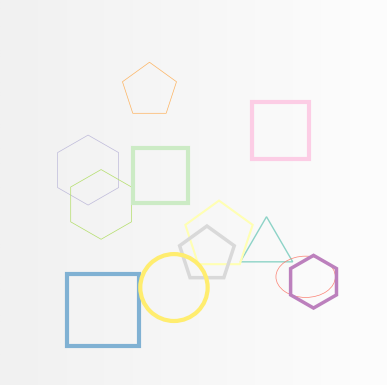[{"shape": "triangle", "thickness": 1, "radius": 0.39, "center": [0.688, 0.359]}, {"shape": "pentagon", "thickness": 1.5, "radius": 0.46, "center": [0.565, 0.388]}, {"shape": "hexagon", "thickness": 0.5, "radius": 0.45, "center": [0.227, 0.558]}, {"shape": "oval", "thickness": 0.5, "radius": 0.38, "center": [0.789, 0.281]}, {"shape": "square", "thickness": 3, "radius": 0.47, "center": [0.266, 0.195]}, {"shape": "pentagon", "thickness": 0.5, "radius": 0.37, "center": [0.386, 0.765]}, {"shape": "hexagon", "thickness": 0.5, "radius": 0.45, "center": [0.261, 0.469]}, {"shape": "square", "thickness": 3, "radius": 0.37, "center": [0.724, 0.66]}, {"shape": "pentagon", "thickness": 2.5, "radius": 0.37, "center": [0.534, 0.339]}, {"shape": "hexagon", "thickness": 2.5, "radius": 0.34, "center": [0.809, 0.268]}, {"shape": "square", "thickness": 3, "radius": 0.36, "center": [0.413, 0.545]}, {"shape": "circle", "thickness": 3, "radius": 0.43, "center": [0.449, 0.253]}]